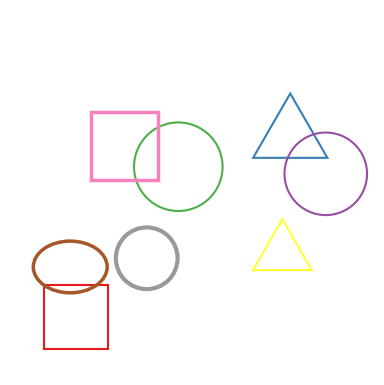[{"shape": "square", "thickness": 1.5, "radius": 0.42, "center": [0.197, 0.176]}, {"shape": "triangle", "thickness": 1.5, "radius": 0.56, "center": [0.754, 0.646]}, {"shape": "circle", "thickness": 1.5, "radius": 0.58, "center": [0.463, 0.567]}, {"shape": "circle", "thickness": 1.5, "radius": 0.54, "center": [0.846, 0.549]}, {"shape": "triangle", "thickness": 1.5, "radius": 0.44, "center": [0.733, 0.342]}, {"shape": "oval", "thickness": 2.5, "radius": 0.48, "center": [0.182, 0.307]}, {"shape": "square", "thickness": 2.5, "radius": 0.44, "center": [0.324, 0.62]}, {"shape": "circle", "thickness": 3, "radius": 0.4, "center": [0.381, 0.329]}]